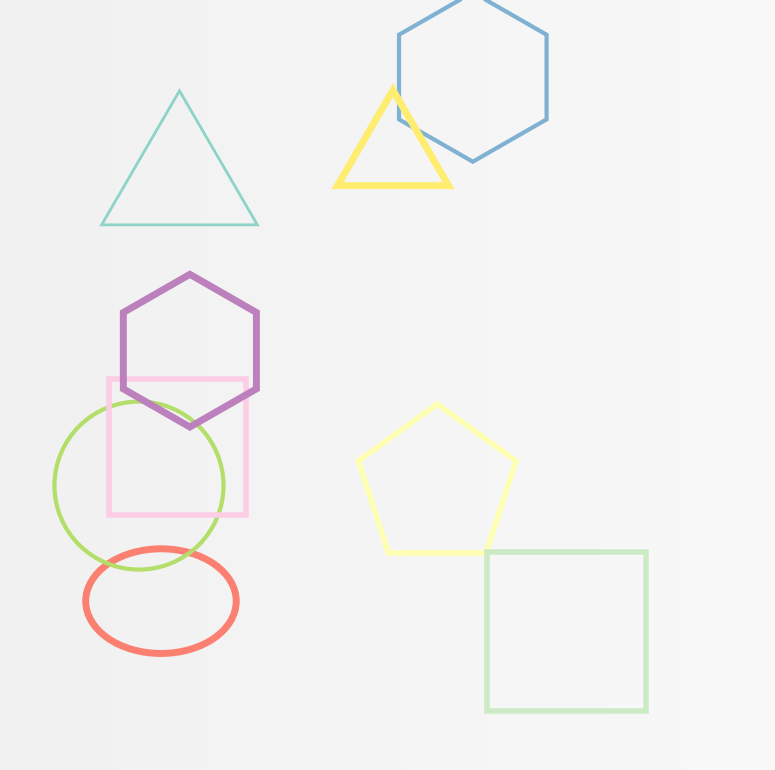[{"shape": "triangle", "thickness": 1, "radius": 0.58, "center": [0.232, 0.766]}, {"shape": "pentagon", "thickness": 2, "radius": 0.53, "center": [0.564, 0.368]}, {"shape": "oval", "thickness": 2.5, "radius": 0.49, "center": [0.208, 0.219]}, {"shape": "hexagon", "thickness": 1.5, "radius": 0.55, "center": [0.61, 0.9]}, {"shape": "circle", "thickness": 1.5, "radius": 0.55, "center": [0.179, 0.369]}, {"shape": "square", "thickness": 2, "radius": 0.44, "center": [0.229, 0.419]}, {"shape": "hexagon", "thickness": 2.5, "radius": 0.5, "center": [0.245, 0.545]}, {"shape": "square", "thickness": 2, "radius": 0.52, "center": [0.731, 0.18]}, {"shape": "triangle", "thickness": 2.5, "radius": 0.41, "center": [0.507, 0.8]}]